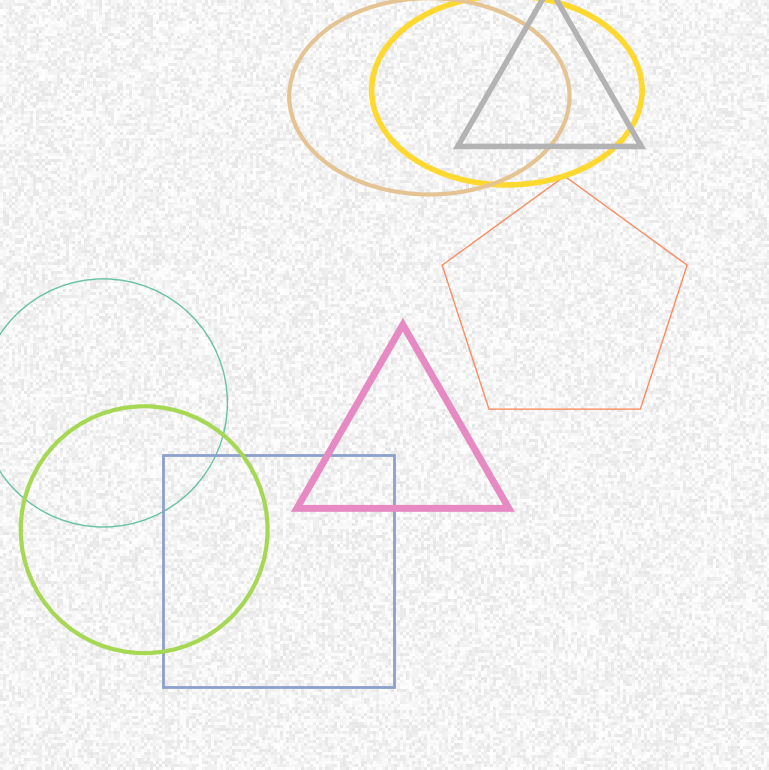[{"shape": "circle", "thickness": 0.5, "radius": 0.81, "center": [0.134, 0.477]}, {"shape": "pentagon", "thickness": 0.5, "radius": 0.84, "center": [0.733, 0.604]}, {"shape": "square", "thickness": 1, "radius": 0.75, "center": [0.362, 0.259]}, {"shape": "triangle", "thickness": 2.5, "radius": 0.79, "center": [0.523, 0.419]}, {"shape": "circle", "thickness": 1.5, "radius": 0.8, "center": [0.187, 0.312]}, {"shape": "oval", "thickness": 2, "radius": 0.88, "center": [0.658, 0.883]}, {"shape": "oval", "thickness": 1.5, "radius": 0.91, "center": [0.558, 0.875]}, {"shape": "triangle", "thickness": 2, "radius": 0.69, "center": [0.714, 0.879]}]